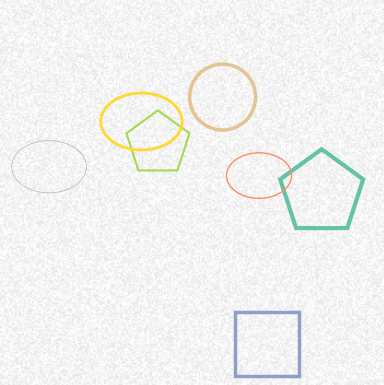[{"shape": "pentagon", "thickness": 3, "radius": 0.57, "center": [0.836, 0.499]}, {"shape": "oval", "thickness": 1, "radius": 0.42, "center": [0.673, 0.544]}, {"shape": "square", "thickness": 2.5, "radius": 0.42, "center": [0.693, 0.107]}, {"shape": "pentagon", "thickness": 1.5, "radius": 0.43, "center": [0.41, 0.627]}, {"shape": "oval", "thickness": 2, "radius": 0.53, "center": [0.367, 0.684]}, {"shape": "circle", "thickness": 2.5, "radius": 0.43, "center": [0.578, 0.748]}, {"shape": "oval", "thickness": 0.5, "radius": 0.49, "center": [0.127, 0.567]}]